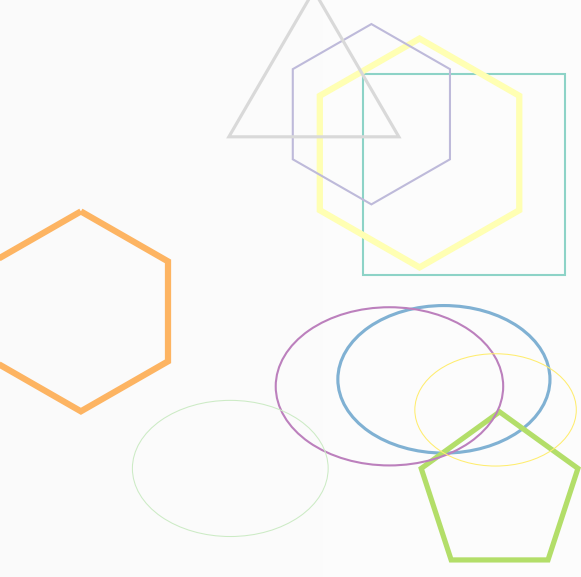[{"shape": "square", "thickness": 1, "radius": 0.87, "center": [0.798, 0.697]}, {"shape": "hexagon", "thickness": 3, "radius": 0.99, "center": [0.722, 0.734]}, {"shape": "hexagon", "thickness": 1, "radius": 0.78, "center": [0.639, 0.801]}, {"shape": "oval", "thickness": 1.5, "radius": 0.91, "center": [0.764, 0.342]}, {"shape": "hexagon", "thickness": 3, "radius": 0.87, "center": [0.139, 0.46]}, {"shape": "pentagon", "thickness": 2.5, "radius": 0.71, "center": [0.859, 0.144]}, {"shape": "triangle", "thickness": 1.5, "radius": 0.84, "center": [0.54, 0.847]}, {"shape": "oval", "thickness": 1, "radius": 0.98, "center": [0.67, 0.33]}, {"shape": "oval", "thickness": 0.5, "radius": 0.84, "center": [0.396, 0.188]}, {"shape": "oval", "thickness": 0.5, "radius": 0.69, "center": [0.853, 0.289]}]